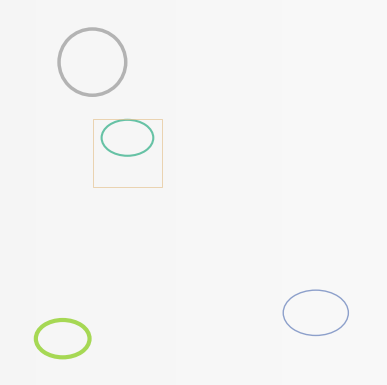[{"shape": "oval", "thickness": 1.5, "radius": 0.33, "center": [0.329, 0.642]}, {"shape": "oval", "thickness": 1, "radius": 0.42, "center": [0.815, 0.188]}, {"shape": "oval", "thickness": 3, "radius": 0.35, "center": [0.162, 0.12]}, {"shape": "square", "thickness": 0.5, "radius": 0.44, "center": [0.33, 0.602]}, {"shape": "circle", "thickness": 2.5, "radius": 0.43, "center": [0.238, 0.839]}]